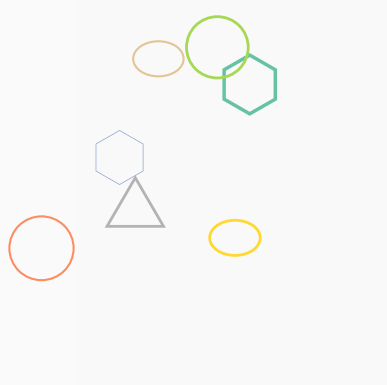[{"shape": "hexagon", "thickness": 2.5, "radius": 0.38, "center": [0.644, 0.781]}, {"shape": "circle", "thickness": 1.5, "radius": 0.41, "center": [0.107, 0.355]}, {"shape": "hexagon", "thickness": 0.5, "radius": 0.35, "center": [0.309, 0.591]}, {"shape": "circle", "thickness": 2, "radius": 0.4, "center": [0.561, 0.877]}, {"shape": "oval", "thickness": 2, "radius": 0.33, "center": [0.606, 0.382]}, {"shape": "oval", "thickness": 1.5, "radius": 0.33, "center": [0.409, 0.847]}, {"shape": "triangle", "thickness": 2, "radius": 0.42, "center": [0.349, 0.454]}]